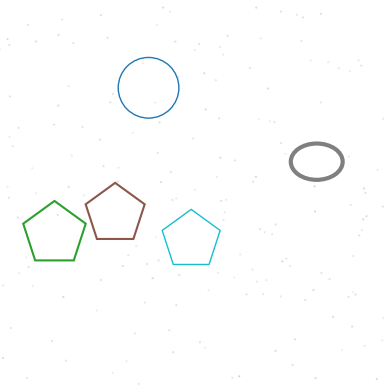[{"shape": "circle", "thickness": 1, "radius": 0.39, "center": [0.386, 0.772]}, {"shape": "pentagon", "thickness": 1.5, "radius": 0.43, "center": [0.142, 0.393]}, {"shape": "pentagon", "thickness": 1.5, "radius": 0.4, "center": [0.299, 0.444]}, {"shape": "oval", "thickness": 3, "radius": 0.34, "center": [0.823, 0.58]}, {"shape": "pentagon", "thickness": 1, "radius": 0.4, "center": [0.497, 0.377]}]